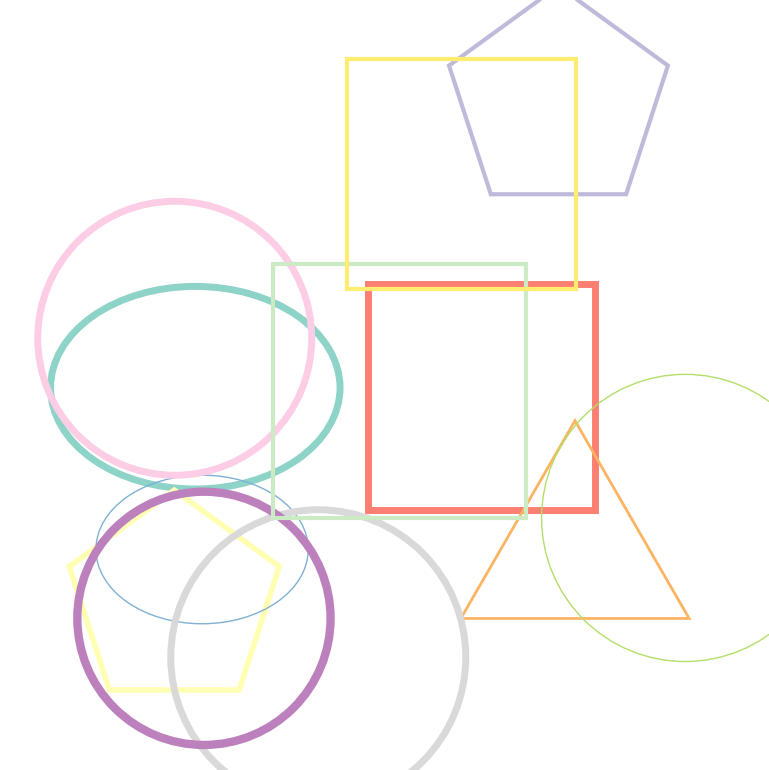[{"shape": "oval", "thickness": 2.5, "radius": 0.94, "center": [0.254, 0.496]}, {"shape": "pentagon", "thickness": 2, "radius": 0.72, "center": [0.226, 0.22]}, {"shape": "pentagon", "thickness": 1.5, "radius": 0.75, "center": [0.725, 0.869]}, {"shape": "square", "thickness": 2.5, "radius": 0.73, "center": [0.625, 0.484]}, {"shape": "oval", "thickness": 0.5, "radius": 0.69, "center": [0.262, 0.286]}, {"shape": "triangle", "thickness": 1, "radius": 0.86, "center": [0.747, 0.282]}, {"shape": "circle", "thickness": 0.5, "radius": 0.93, "center": [0.89, 0.327]}, {"shape": "circle", "thickness": 2.5, "radius": 0.89, "center": [0.227, 0.561]}, {"shape": "circle", "thickness": 2.5, "radius": 0.96, "center": [0.413, 0.146]}, {"shape": "circle", "thickness": 3, "radius": 0.82, "center": [0.265, 0.197]}, {"shape": "square", "thickness": 1.5, "radius": 0.82, "center": [0.519, 0.492]}, {"shape": "square", "thickness": 1.5, "radius": 0.74, "center": [0.599, 0.774]}]